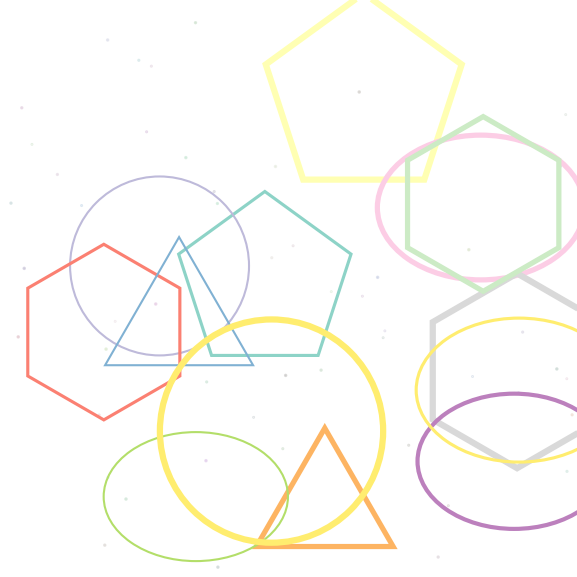[{"shape": "pentagon", "thickness": 1.5, "radius": 0.78, "center": [0.459, 0.511]}, {"shape": "pentagon", "thickness": 3, "radius": 0.89, "center": [0.63, 0.832]}, {"shape": "circle", "thickness": 1, "radius": 0.77, "center": [0.276, 0.539]}, {"shape": "hexagon", "thickness": 1.5, "radius": 0.76, "center": [0.18, 0.424]}, {"shape": "triangle", "thickness": 1, "radius": 0.74, "center": [0.31, 0.441]}, {"shape": "triangle", "thickness": 2.5, "radius": 0.68, "center": [0.562, 0.121]}, {"shape": "oval", "thickness": 1, "radius": 0.8, "center": [0.339, 0.139]}, {"shape": "oval", "thickness": 2.5, "radius": 0.9, "center": [0.832, 0.64]}, {"shape": "hexagon", "thickness": 3, "radius": 0.84, "center": [0.895, 0.357]}, {"shape": "oval", "thickness": 2, "radius": 0.84, "center": [0.89, 0.2]}, {"shape": "hexagon", "thickness": 2.5, "radius": 0.76, "center": [0.837, 0.646]}, {"shape": "oval", "thickness": 1.5, "radius": 0.89, "center": [0.899, 0.324]}, {"shape": "circle", "thickness": 3, "radius": 0.97, "center": [0.47, 0.253]}]